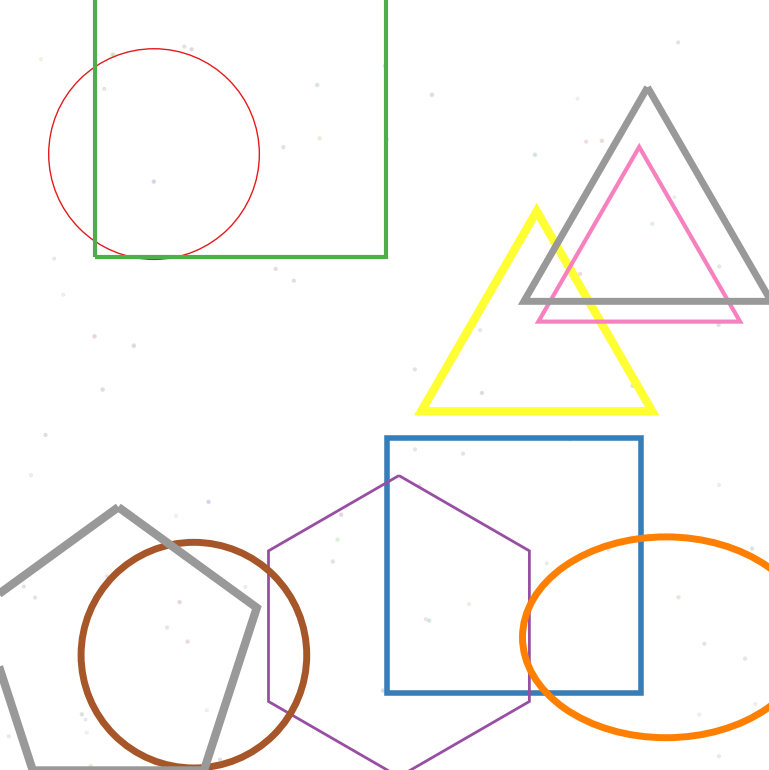[{"shape": "circle", "thickness": 0.5, "radius": 0.68, "center": [0.2, 0.8]}, {"shape": "square", "thickness": 2, "radius": 0.83, "center": [0.667, 0.266]}, {"shape": "square", "thickness": 1.5, "radius": 0.94, "center": [0.312, 0.854]}, {"shape": "hexagon", "thickness": 1, "radius": 0.98, "center": [0.518, 0.187]}, {"shape": "oval", "thickness": 2.5, "radius": 0.93, "center": [0.865, 0.172]}, {"shape": "triangle", "thickness": 3, "radius": 0.87, "center": [0.697, 0.553]}, {"shape": "circle", "thickness": 2.5, "radius": 0.73, "center": [0.252, 0.149]}, {"shape": "triangle", "thickness": 1.5, "radius": 0.76, "center": [0.83, 0.658]}, {"shape": "triangle", "thickness": 2.5, "radius": 0.93, "center": [0.841, 0.701]}, {"shape": "pentagon", "thickness": 3, "radius": 0.95, "center": [0.154, 0.152]}]